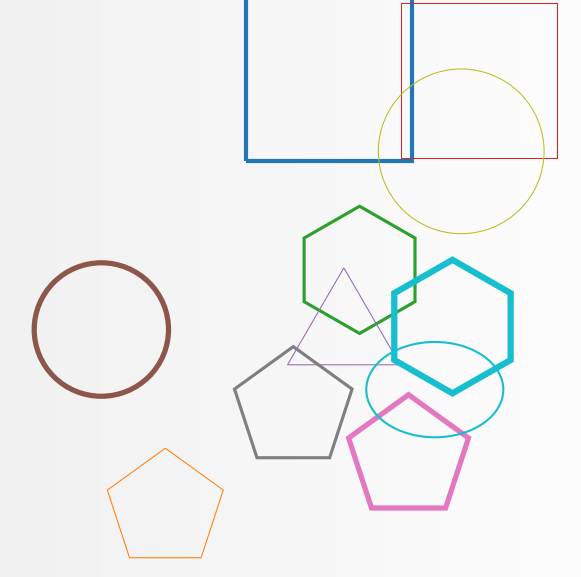[{"shape": "square", "thickness": 2, "radius": 0.72, "center": [0.566, 0.863]}, {"shape": "pentagon", "thickness": 0.5, "radius": 0.52, "center": [0.284, 0.118]}, {"shape": "hexagon", "thickness": 1.5, "radius": 0.55, "center": [0.619, 0.532]}, {"shape": "square", "thickness": 0.5, "radius": 0.67, "center": [0.824, 0.86]}, {"shape": "triangle", "thickness": 0.5, "radius": 0.56, "center": [0.592, 0.423]}, {"shape": "circle", "thickness": 2.5, "radius": 0.58, "center": [0.174, 0.429]}, {"shape": "pentagon", "thickness": 2.5, "radius": 0.54, "center": [0.703, 0.207]}, {"shape": "pentagon", "thickness": 1.5, "radius": 0.53, "center": [0.505, 0.293]}, {"shape": "circle", "thickness": 0.5, "radius": 0.71, "center": [0.793, 0.737]}, {"shape": "hexagon", "thickness": 3, "radius": 0.58, "center": [0.778, 0.434]}, {"shape": "oval", "thickness": 1, "radius": 0.59, "center": [0.748, 0.324]}]